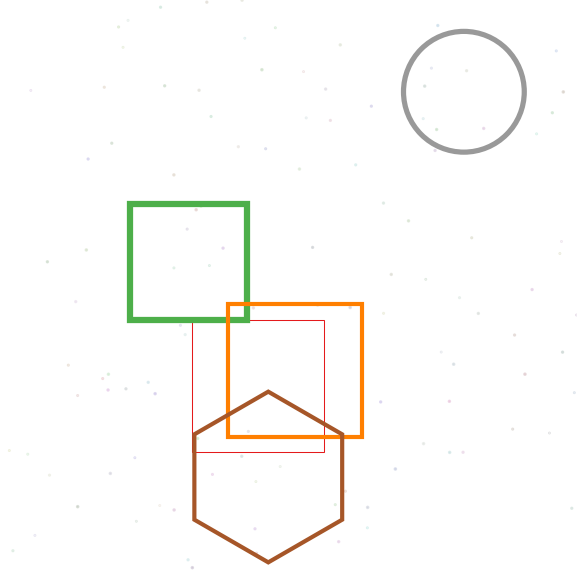[{"shape": "square", "thickness": 0.5, "radius": 0.57, "center": [0.446, 0.331]}, {"shape": "square", "thickness": 3, "radius": 0.51, "center": [0.327, 0.545]}, {"shape": "square", "thickness": 2, "radius": 0.58, "center": [0.511, 0.357]}, {"shape": "hexagon", "thickness": 2, "radius": 0.74, "center": [0.465, 0.173]}, {"shape": "circle", "thickness": 2.5, "radius": 0.52, "center": [0.803, 0.84]}]